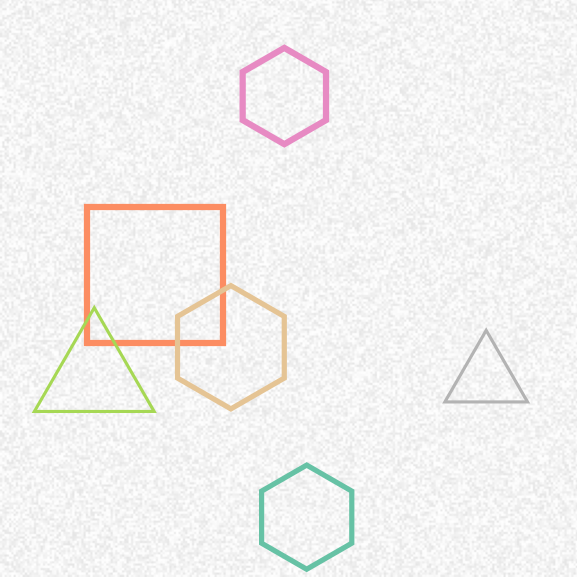[{"shape": "hexagon", "thickness": 2.5, "radius": 0.45, "center": [0.531, 0.104]}, {"shape": "square", "thickness": 3, "radius": 0.59, "center": [0.269, 0.523]}, {"shape": "hexagon", "thickness": 3, "radius": 0.42, "center": [0.492, 0.833]}, {"shape": "triangle", "thickness": 1.5, "radius": 0.6, "center": [0.163, 0.347]}, {"shape": "hexagon", "thickness": 2.5, "radius": 0.53, "center": [0.4, 0.398]}, {"shape": "triangle", "thickness": 1.5, "radius": 0.41, "center": [0.842, 0.344]}]